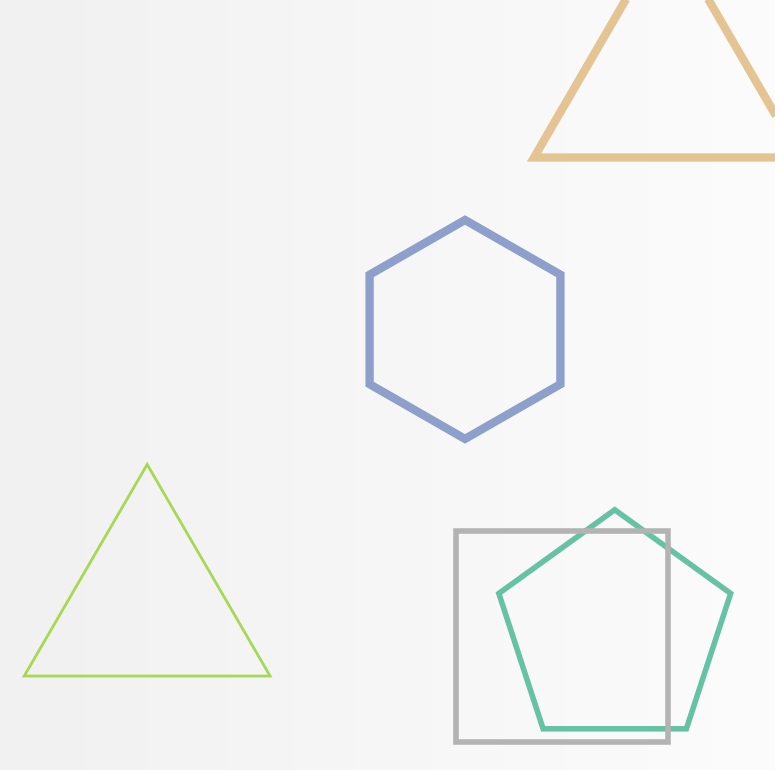[{"shape": "pentagon", "thickness": 2, "radius": 0.79, "center": [0.793, 0.181]}, {"shape": "hexagon", "thickness": 3, "radius": 0.71, "center": [0.6, 0.572]}, {"shape": "triangle", "thickness": 1, "radius": 0.92, "center": [0.19, 0.214]}, {"shape": "triangle", "thickness": 3, "radius": 0.99, "center": [0.861, 0.895]}, {"shape": "square", "thickness": 2, "radius": 0.68, "center": [0.725, 0.173]}]